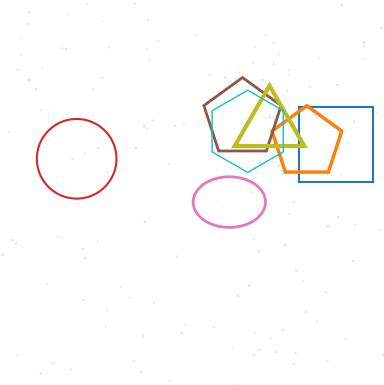[{"shape": "square", "thickness": 1.5, "radius": 0.48, "center": [0.873, 0.624]}, {"shape": "pentagon", "thickness": 2.5, "radius": 0.48, "center": [0.797, 0.63]}, {"shape": "circle", "thickness": 1.5, "radius": 0.52, "center": [0.199, 0.588]}, {"shape": "pentagon", "thickness": 2, "radius": 0.53, "center": [0.63, 0.693]}, {"shape": "oval", "thickness": 2, "radius": 0.47, "center": [0.596, 0.475]}, {"shape": "triangle", "thickness": 3, "radius": 0.52, "center": [0.7, 0.673]}, {"shape": "hexagon", "thickness": 1, "radius": 0.53, "center": [0.643, 0.659]}]